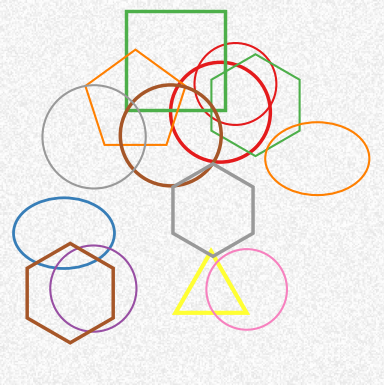[{"shape": "circle", "thickness": 1.5, "radius": 0.53, "center": [0.612, 0.782]}, {"shape": "circle", "thickness": 2.5, "radius": 0.65, "center": [0.573, 0.709]}, {"shape": "oval", "thickness": 2, "radius": 0.66, "center": [0.166, 0.394]}, {"shape": "square", "thickness": 2.5, "radius": 0.64, "center": [0.455, 0.843]}, {"shape": "hexagon", "thickness": 1.5, "radius": 0.66, "center": [0.664, 0.727]}, {"shape": "circle", "thickness": 1.5, "radius": 0.56, "center": [0.243, 0.25]}, {"shape": "pentagon", "thickness": 1.5, "radius": 0.68, "center": [0.352, 0.734]}, {"shape": "oval", "thickness": 1.5, "radius": 0.68, "center": [0.824, 0.588]}, {"shape": "triangle", "thickness": 3, "radius": 0.53, "center": [0.548, 0.241]}, {"shape": "circle", "thickness": 2.5, "radius": 0.66, "center": [0.444, 0.648]}, {"shape": "hexagon", "thickness": 2.5, "radius": 0.65, "center": [0.182, 0.239]}, {"shape": "circle", "thickness": 1.5, "radius": 0.52, "center": [0.641, 0.248]}, {"shape": "circle", "thickness": 1.5, "radius": 0.67, "center": [0.244, 0.645]}, {"shape": "hexagon", "thickness": 2.5, "radius": 0.6, "center": [0.553, 0.454]}]